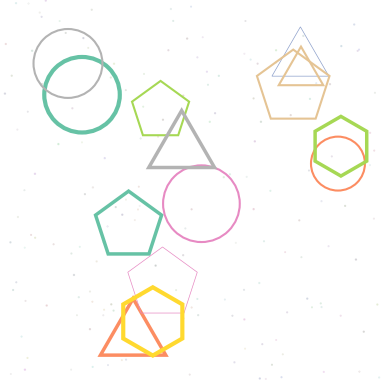[{"shape": "circle", "thickness": 3, "radius": 0.49, "center": [0.213, 0.754]}, {"shape": "pentagon", "thickness": 2.5, "radius": 0.45, "center": [0.334, 0.413]}, {"shape": "triangle", "thickness": 2.5, "radius": 0.49, "center": [0.346, 0.127]}, {"shape": "circle", "thickness": 1.5, "radius": 0.35, "center": [0.878, 0.575]}, {"shape": "triangle", "thickness": 0.5, "radius": 0.43, "center": [0.78, 0.845]}, {"shape": "circle", "thickness": 1.5, "radius": 0.5, "center": [0.523, 0.471]}, {"shape": "pentagon", "thickness": 0.5, "radius": 0.47, "center": [0.422, 0.264]}, {"shape": "hexagon", "thickness": 2.5, "radius": 0.39, "center": [0.885, 0.62]}, {"shape": "pentagon", "thickness": 1.5, "radius": 0.39, "center": [0.417, 0.712]}, {"shape": "hexagon", "thickness": 3, "radius": 0.44, "center": [0.397, 0.165]}, {"shape": "pentagon", "thickness": 1.5, "radius": 0.5, "center": [0.762, 0.772]}, {"shape": "triangle", "thickness": 1.5, "radius": 0.33, "center": [0.782, 0.812]}, {"shape": "circle", "thickness": 1.5, "radius": 0.45, "center": [0.177, 0.835]}, {"shape": "triangle", "thickness": 2.5, "radius": 0.49, "center": [0.472, 0.614]}]